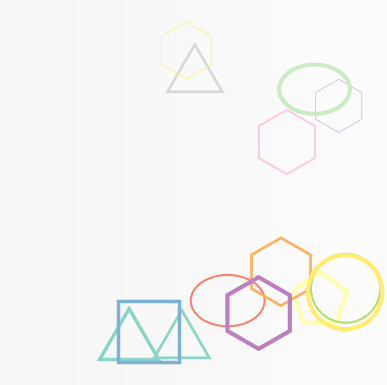[{"shape": "triangle", "thickness": 2, "radius": 0.41, "center": [0.469, 0.112]}, {"shape": "triangle", "thickness": 2.5, "radius": 0.44, "center": [0.333, 0.11]}, {"shape": "pentagon", "thickness": 3, "radius": 0.37, "center": [0.826, 0.221]}, {"shape": "hexagon", "thickness": 0.5, "radius": 0.34, "center": [0.874, 0.725]}, {"shape": "oval", "thickness": 1.5, "radius": 0.48, "center": [0.588, 0.219]}, {"shape": "square", "thickness": 2.5, "radius": 0.4, "center": [0.384, 0.14]}, {"shape": "hexagon", "thickness": 2, "radius": 0.44, "center": [0.725, 0.294]}, {"shape": "circle", "thickness": 1.5, "radius": 0.45, "center": [0.892, 0.251]}, {"shape": "hexagon", "thickness": 1.5, "radius": 0.42, "center": [0.74, 0.631]}, {"shape": "triangle", "thickness": 2, "radius": 0.41, "center": [0.503, 0.802]}, {"shape": "hexagon", "thickness": 3, "radius": 0.46, "center": [0.667, 0.187]}, {"shape": "oval", "thickness": 3, "radius": 0.46, "center": [0.812, 0.768]}, {"shape": "circle", "thickness": 3, "radius": 0.48, "center": [0.891, 0.241]}, {"shape": "hexagon", "thickness": 0.5, "radius": 0.37, "center": [0.481, 0.869]}]